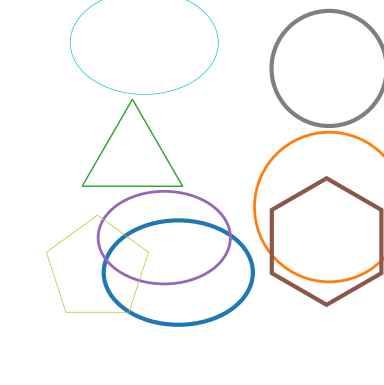[{"shape": "oval", "thickness": 3, "radius": 0.97, "center": [0.463, 0.292]}, {"shape": "circle", "thickness": 2, "radius": 0.97, "center": [0.855, 0.462]}, {"shape": "triangle", "thickness": 1, "radius": 0.75, "center": [0.344, 0.592]}, {"shape": "oval", "thickness": 2, "radius": 0.86, "center": [0.427, 0.383]}, {"shape": "hexagon", "thickness": 3, "radius": 0.82, "center": [0.848, 0.373]}, {"shape": "circle", "thickness": 3, "radius": 0.75, "center": [0.855, 0.822]}, {"shape": "pentagon", "thickness": 0.5, "radius": 0.7, "center": [0.253, 0.302]}, {"shape": "oval", "thickness": 0.5, "radius": 0.96, "center": [0.375, 0.889]}]